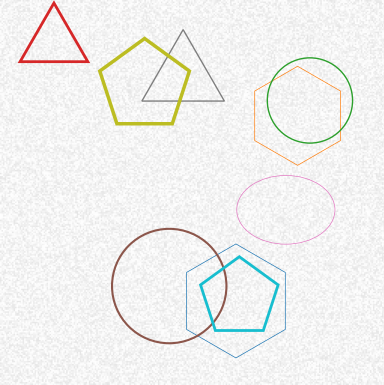[{"shape": "hexagon", "thickness": 0.5, "radius": 0.74, "center": [0.613, 0.218]}, {"shape": "hexagon", "thickness": 0.5, "radius": 0.64, "center": [0.773, 0.699]}, {"shape": "circle", "thickness": 1, "radius": 0.55, "center": [0.805, 0.739]}, {"shape": "triangle", "thickness": 2, "radius": 0.51, "center": [0.14, 0.891]}, {"shape": "circle", "thickness": 1.5, "radius": 0.74, "center": [0.44, 0.257]}, {"shape": "oval", "thickness": 0.5, "radius": 0.64, "center": [0.742, 0.455]}, {"shape": "triangle", "thickness": 1, "radius": 0.62, "center": [0.476, 0.799]}, {"shape": "pentagon", "thickness": 2.5, "radius": 0.61, "center": [0.376, 0.778]}, {"shape": "pentagon", "thickness": 2, "radius": 0.53, "center": [0.622, 0.227]}]